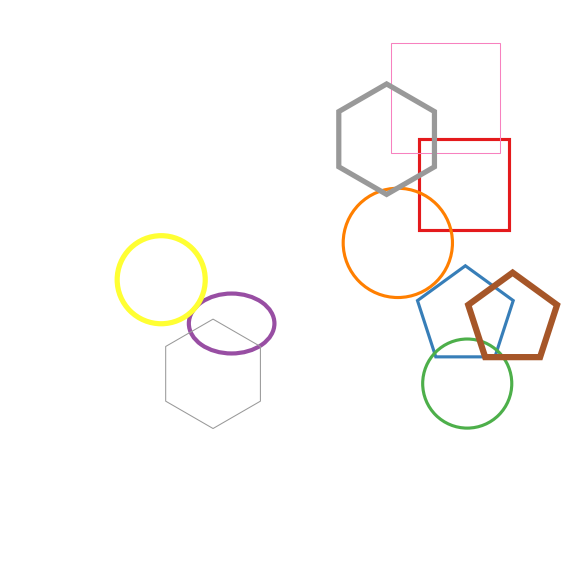[{"shape": "square", "thickness": 1.5, "radius": 0.39, "center": [0.804, 0.68]}, {"shape": "pentagon", "thickness": 1.5, "radius": 0.44, "center": [0.806, 0.452]}, {"shape": "circle", "thickness": 1.5, "radius": 0.39, "center": [0.809, 0.335]}, {"shape": "oval", "thickness": 2, "radius": 0.37, "center": [0.401, 0.439]}, {"shape": "circle", "thickness": 1.5, "radius": 0.47, "center": [0.689, 0.579]}, {"shape": "circle", "thickness": 2.5, "radius": 0.38, "center": [0.279, 0.515]}, {"shape": "pentagon", "thickness": 3, "radius": 0.4, "center": [0.888, 0.446]}, {"shape": "square", "thickness": 0.5, "radius": 0.47, "center": [0.771, 0.83]}, {"shape": "hexagon", "thickness": 2.5, "radius": 0.48, "center": [0.669, 0.758]}, {"shape": "hexagon", "thickness": 0.5, "radius": 0.47, "center": [0.369, 0.352]}]